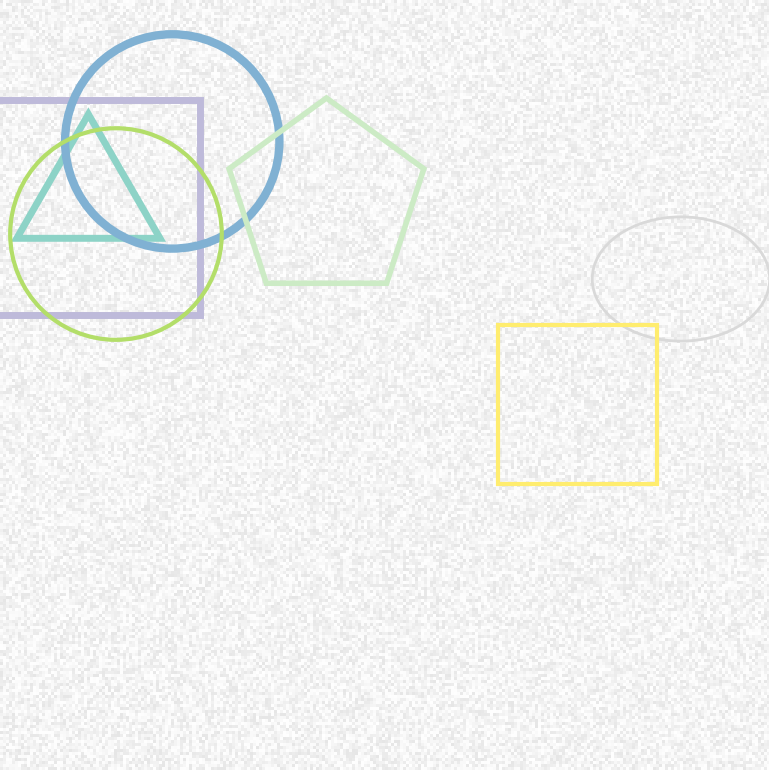[{"shape": "triangle", "thickness": 2.5, "radius": 0.54, "center": [0.115, 0.744]}, {"shape": "square", "thickness": 2.5, "radius": 0.7, "center": [0.121, 0.731]}, {"shape": "circle", "thickness": 3, "radius": 0.7, "center": [0.224, 0.816]}, {"shape": "circle", "thickness": 1.5, "radius": 0.69, "center": [0.151, 0.696]}, {"shape": "oval", "thickness": 1, "radius": 0.58, "center": [0.884, 0.638]}, {"shape": "pentagon", "thickness": 2, "radius": 0.66, "center": [0.424, 0.74]}, {"shape": "square", "thickness": 1.5, "radius": 0.52, "center": [0.75, 0.475]}]